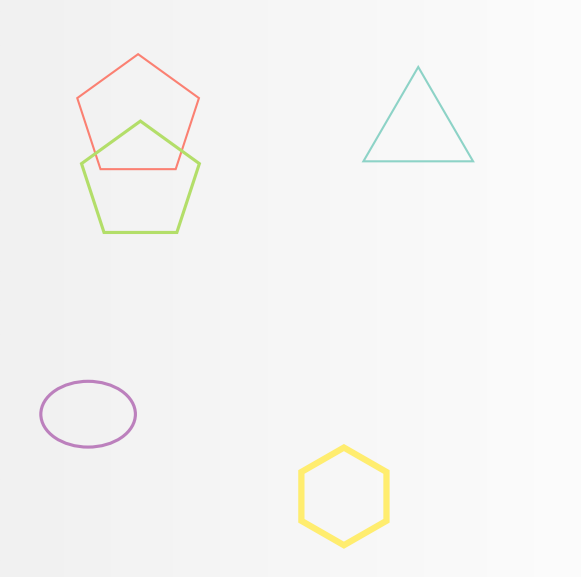[{"shape": "triangle", "thickness": 1, "radius": 0.54, "center": [0.72, 0.774]}, {"shape": "pentagon", "thickness": 1, "radius": 0.55, "center": [0.238, 0.795]}, {"shape": "pentagon", "thickness": 1.5, "radius": 0.53, "center": [0.242, 0.683]}, {"shape": "oval", "thickness": 1.5, "radius": 0.41, "center": [0.152, 0.282]}, {"shape": "hexagon", "thickness": 3, "radius": 0.42, "center": [0.592, 0.14]}]